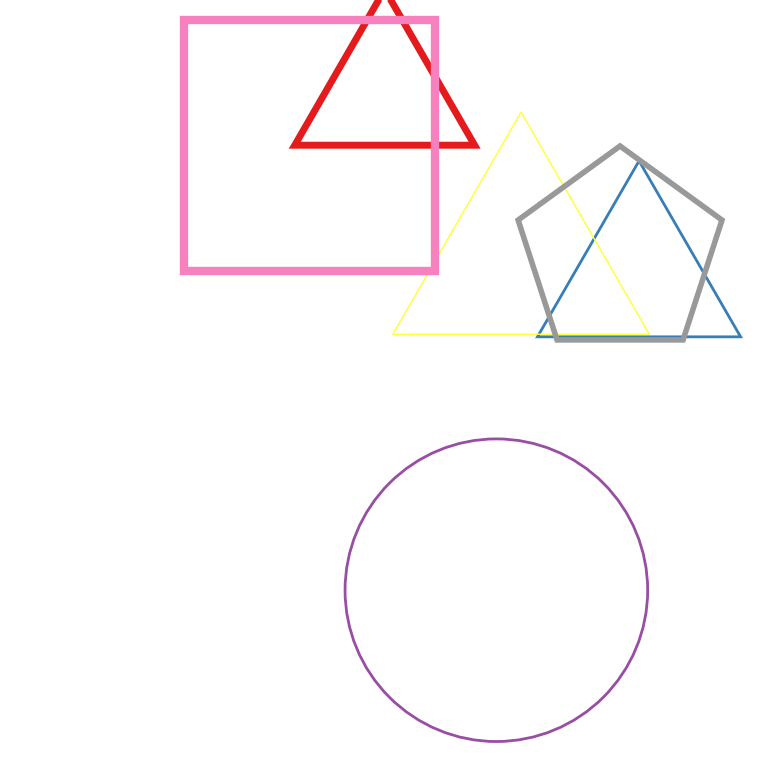[{"shape": "triangle", "thickness": 2.5, "radius": 0.67, "center": [0.5, 0.879]}, {"shape": "triangle", "thickness": 1, "radius": 0.76, "center": [0.83, 0.639]}, {"shape": "circle", "thickness": 1, "radius": 0.98, "center": [0.645, 0.233]}, {"shape": "triangle", "thickness": 0.5, "radius": 0.96, "center": [0.677, 0.662]}, {"shape": "square", "thickness": 3, "radius": 0.81, "center": [0.402, 0.811]}, {"shape": "pentagon", "thickness": 2, "radius": 0.7, "center": [0.805, 0.671]}]